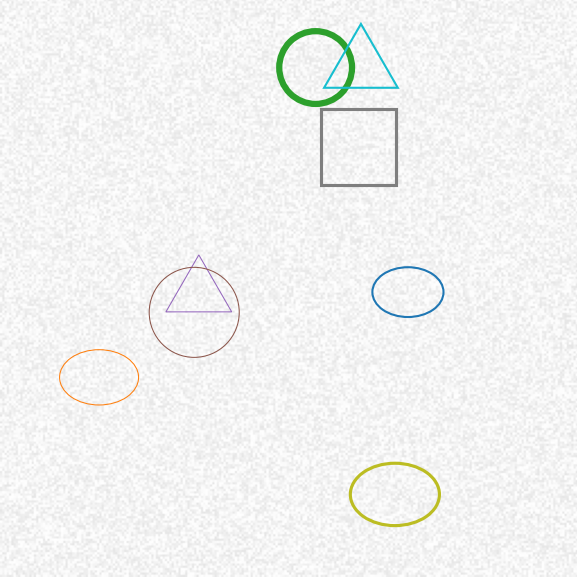[{"shape": "oval", "thickness": 1, "radius": 0.31, "center": [0.706, 0.493]}, {"shape": "oval", "thickness": 0.5, "radius": 0.34, "center": [0.172, 0.346]}, {"shape": "circle", "thickness": 3, "radius": 0.32, "center": [0.547, 0.882]}, {"shape": "triangle", "thickness": 0.5, "radius": 0.33, "center": [0.344, 0.492]}, {"shape": "circle", "thickness": 0.5, "radius": 0.39, "center": [0.336, 0.458]}, {"shape": "square", "thickness": 1.5, "radius": 0.33, "center": [0.621, 0.744]}, {"shape": "oval", "thickness": 1.5, "radius": 0.39, "center": [0.684, 0.143]}, {"shape": "triangle", "thickness": 1, "radius": 0.37, "center": [0.625, 0.884]}]